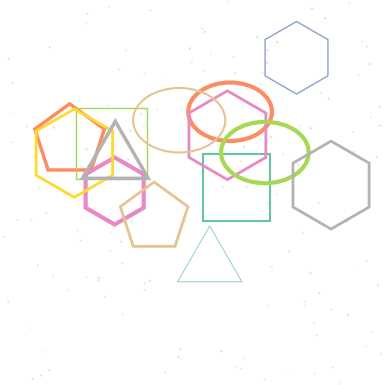[{"shape": "triangle", "thickness": 0.5, "radius": 0.48, "center": [0.545, 0.316]}, {"shape": "square", "thickness": 1.5, "radius": 0.43, "center": [0.614, 0.513]}, {"shape": "pentagon", "thickness": 2.5, "radius": 0.47, "center": [0.181, 0.635]}, {"shape": "oval", "thickness": 3, "radius": 0.54, "center": [0.598, 0.71]}, {"shape": "hexagon", "thickness": 1, "radius": 0.47, "center": [0.77, 0.85]}, {"shape": "hexagon", "thickness": 2, "radius": 0.58, "center": [0.591, 0.649]}, {"shape": "hexagon", "thickness": 3, "radius": 0.44, "center": [0.298, 0.504]}, {"shape": "oval", "thickness": 3, "radius": 0.57, "center": [0.688, 0.604]}, {"shape": "square", "thickness": 1, "radius": 0.46, "center": [0.289, 0.627]}, {"shape": "hexagon", "thickness": 2, "radius": 0.57, "center": [0.193, 0.602]}, {"shape": "pentagon", "thickness": 2, "radius": 0.46, "center": [0.4, 0.435]}, {"shape": "oval", "thickness": 1.5, "radius": 0.6, "center": [0.465, 0.688]}, {"shape": "triangle", "thickness": 2.5, "radius": 0.49, "center": [0.3, 0.586]}, {"shape": "hexagon", "thickness": 2, "radius": 0.57, "center": [0.86, 0.519]}]